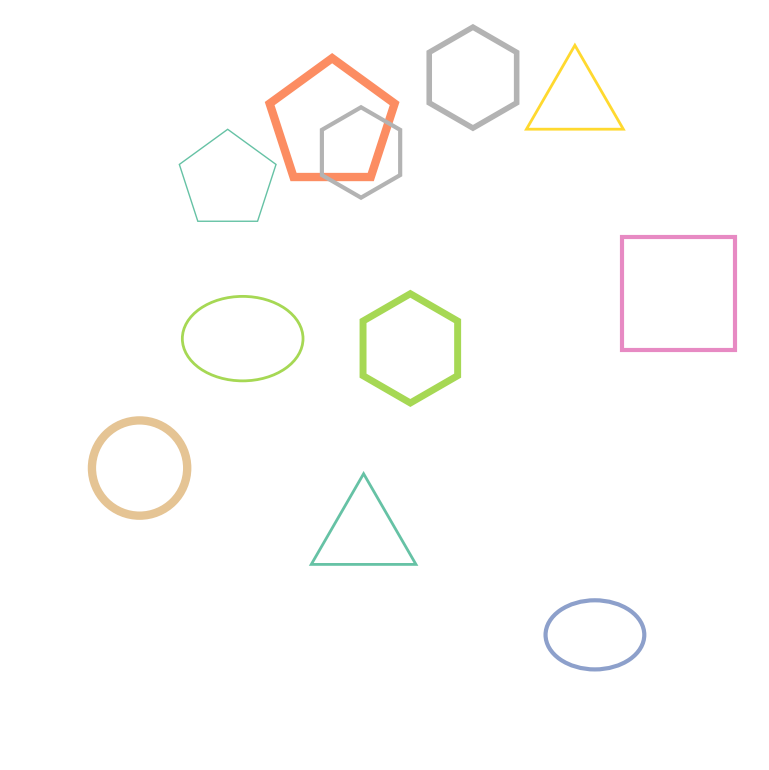[{"shape": "pentagon", "thickness": 0.5, "radius": 0.33, "center": [0.296, 0.766]}, {"shape": "triangle", "thickness": 1, "radius": 0.39, "center": [0.472, 0.306]}, {"shape": "pentagon", "thickness": 3, "radius": 0.43, "center": [0.431, 0.839]}, {"shape": "oval", "thickness": 1.5, "radius": 0.32, "center": [0.773, 0.176]}, {"shape": "square", "thickness": 1.5, "radius": 0.37, "center": [0.881, 0.618]}, {"shape": "hexagon", "thickness": 2.5, "radius": 0.35, "center": [0.533, 0.548]}, {"shape": "oval", "thickness": 1, "radius": 0.39, "center": [0.315, 0.56]}, {"shape": "triangle", "thickness": 1, "radius": 0.36, "center": [0.747, 0.869]}, {"shape": "circle", "thickness": 3, "radius": 0.31, "center": [0.181, 0.392]}, {"shape": "hexagon", "thickness": 1.5, "radius": 0.29, "center": [0.469, 0.802]}, {"shape": "hexagon", "thickness": 2, "radius": 0.33, "center": [0.614, 0.899]}]